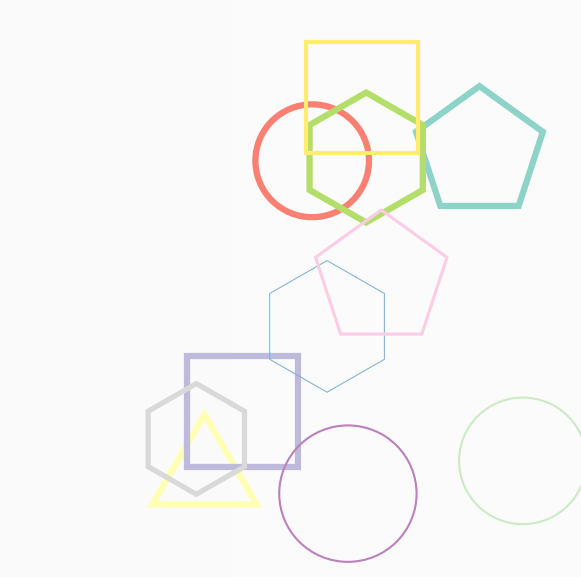[{"shape": "pentagon", "thickness": 3, "radius": 0.57, "center": [0.825, 0.735]}, {"shape": "triangle", "thickness": 3, "radius": 0.52, "center": [0.352, 0.177]}, {"shape": "square", "thickness": 3, "radius": 0.48, "center": [0.418, 0.287]}, {"shape": "circle", "thickness": 3, "radius": 0.49, "center": [0.537, 0.721]}, {"shape": "hexagon", "thickness": 0.5, "radius": 0.57, "center": [0.563, 0.434]}, {"shape": "hexagon", "thickness": 3, "radius": 0.56, "center": [0.63, 0.726]}, {"shape": "pentagon", "thickness": 1.5, "radius": 0.59, "center": [0.656, 0.517]}, {"shape": "hexagon", "thickness": 2.5, "radius": 0.48, "center": [0.338, 0.239]}, {"shape": "circle", "thickness": 1, "radius": 0.59, "center": [0.599, 0.144]}, {"shape": "circle", "thickness": 1, "radius": 0.55, "center": [0.899, 0.201]}, {"shape": "square", "thickness": 2, "radius": 0.48, "center": [0.623, 0.83]}]